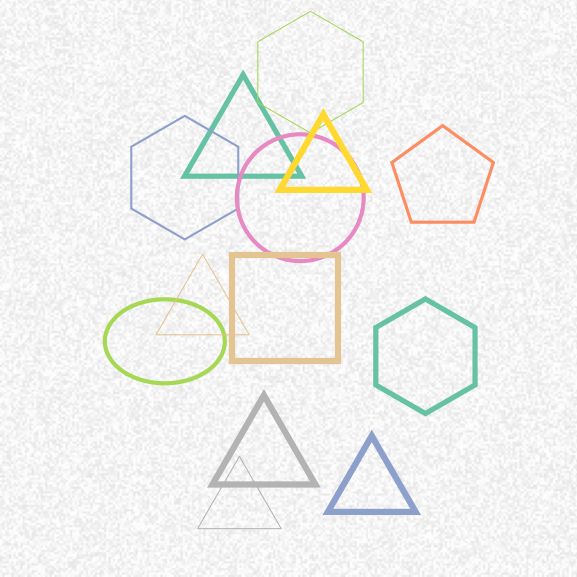[{"shape": "hexagon", "thickness": 2.5, "radius": 0.5, "center": [0.737, 0.382]}, {"shape": "triangle", "thickness": 2.5, "radius": 0.59, "center": [0.421, 0.753]}, {"shape": "pentagon", "thickness": 1.5, "radius": 0.46, "center": [0.766, 0.689]}, {"shape": "hexagon", "thickness": 1, "radius": 0.53, "center": [0.32, 0.692]}, {"shape": "triangle", "thickness": 3, "radius": 0.44, "center": [0.644, 0.157]}, {"shape": "circle", "thickness": 2, "radius": 0.55, "center": [0.52, 0.657]}, {"shape": "oval", "thickness": 2, "radius": 0.52, "center": [0.285, 0.408]}, {"shape": "hexagon", "thickness": 0.5, "radius": 0.53, "center": [0.538, 0.874]}, {"shape": "triangle", "thickness": 3, "radius": 0.44, "center": [0.56, 0.714]}, {"shape": "square", "thickness": 3, "radius": 0.46, "center": [0.493, 0.466]}, {"shape": "triangle", "thickness": 0.5, "radius": 0.47, "center": [0.351, 0.466]}, {"shape": "triangle", "thickness": 0.5, "radius": 0.42, "center": [0.415, 0.125]}, {"shape": "triangle", "thickness": 3, "radius": 0.51, "center": [0.457, 0.212]}]